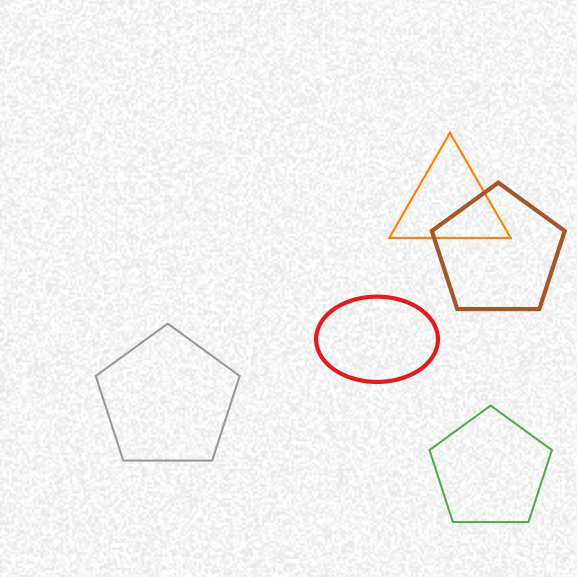[{"shape": "oval", "thickness": 2, "radius": 0.53, "center": [0.653, 0.412]}, {"shape": "pentagon", "thickness": 1, "radius": 0.56, "center": [0.85, 0.185]}, {"shape": "triangle", "thickness": 1, "radius": 0.61, "center": [0.779, 0.648]}, {"shape": "pentagon", "thickness": 2, "radius": 0.6, "center": [0.863, 0.562]}, {"shape": "pentagon", "thickness": 1, "radius": 0.66, "center": [0.29, 0.308]}]